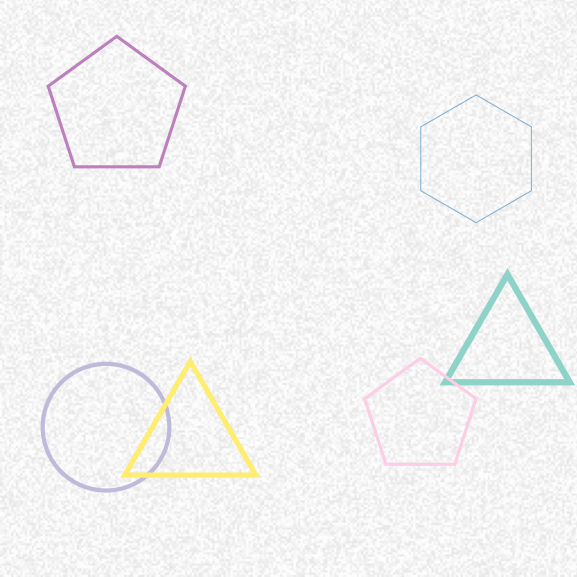[{"shape": "triangle", "thickness": 3, "radius": 0.62, "center": [0.879, 0.399]}, {"shape": "circle", "thickness": 2, "radius": 0.55, "center": [0.184, 0.259]}, {"shape": "hexagon", "thickness": 0.5, "radius": 0.55, "center": [0.824, 0.724]}, {"shape": "pentagon", "thickness": 1.5, "radius": 0.51, "center": [0.728, 0.277]}, {"shape": "pentagon", "thickness": 1.5, "radius": 0.62, "center": [0.202, 0.811]}, {"shape": "triangle", "thickness": 2.5, "radius": 0.66, "center": [0.33, 0.242]}]